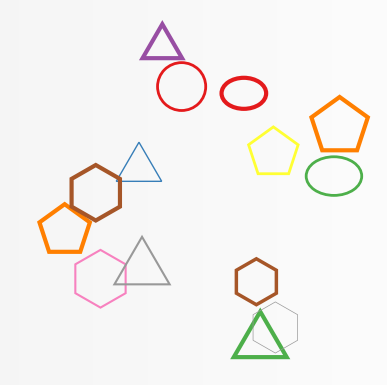[{"shape": "circle", "thickness": 2, "radius": 0.31, "center": [0.469, 0.775]}, {"shape": "oval", "thickness": 3, "radius": 0.29, "center": [0.629, 0.758]}, {"shape": "triangle", "thickness": 1, "radius": 0.34, "center": [0.359, 0.563]}, {"shape": "oval", "thickness": 2, "radius": 0.36, "center": [0.862, 0.543]}, {"shape": "triangle", "thickness": 3, "radius": 0.39, "center": [0.672, 0.112]}, {"shape": "triangle", "thickness": 3, "radius": 0.29, "center": [0.419, 0.878]}, {"shape": "pentagon", "thickness": 3, "radius": 0.34, "center": [0.167, 0.401]}, {"shape": "pentagon", "thickness": 3, "radius": 0.38, "center": [0.876, 0.672]}, {"shape": "pentagon", "thickness": 2, "radius": 0.34, "center": [0.705, 0.603]}, {"shape": "hexagon", "thickness": 2.5, "radius": 0.3, "center": [0.662, 0.268]}, {"shape": "hexagon", "thickness": 3, "radius": 0.36, "center": [0.247, 0.499]}, {"shape": "hexagon", "thickness": 1.5, "radius": 0.37, "center": [0.259, 0.276]}, {"shape": "triangle", "thickness": 1.5, "radius": 0.41, "center": [0.367, 0.303]}, {"shape": "hexagon", "thickness": 0.5, "radius": 0.33, "center": [0.711, 0.149]}]